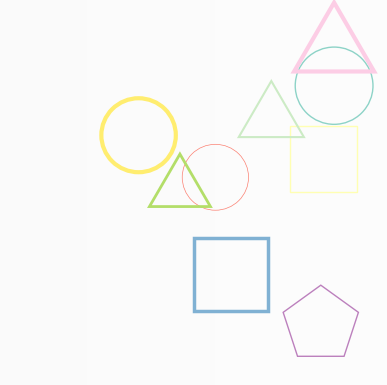[{"shape": "circle", "thickness": 1, "radius": 0.5, "center": [0.862, 0.777]}, {"shape": "square", "thickness": 1, "radius": 0.43, "center": [0.835, 0.587]}, {"shape": "circle", "thickness": 0.5, "radius": 0.43, "center": [0.556, 0.54]}, {"shape": "square", "thickness": 2.5, "radius": 0.48, "center": [0.595, 0.286]}, {"shape": "triangle", "thickness": 2, "radius": 0.45, "center": [0.464, 0.509]}, {"shape": "triangle", "thickness": 3, "radius": 0.6, "center": [0.862, 0.874]}, {"shape": "pentagon", "thickness": 1, "radius": 0.51, "center": [0.828, 0.157]}, {"shape": "triangle", "thickness": 1.5, "radius": 0.49, "center": [0.7, 0.692]}, {"shape": "circle", "thickness": 3, "radius": 0.48, "center": [0.358, 0.649]}]